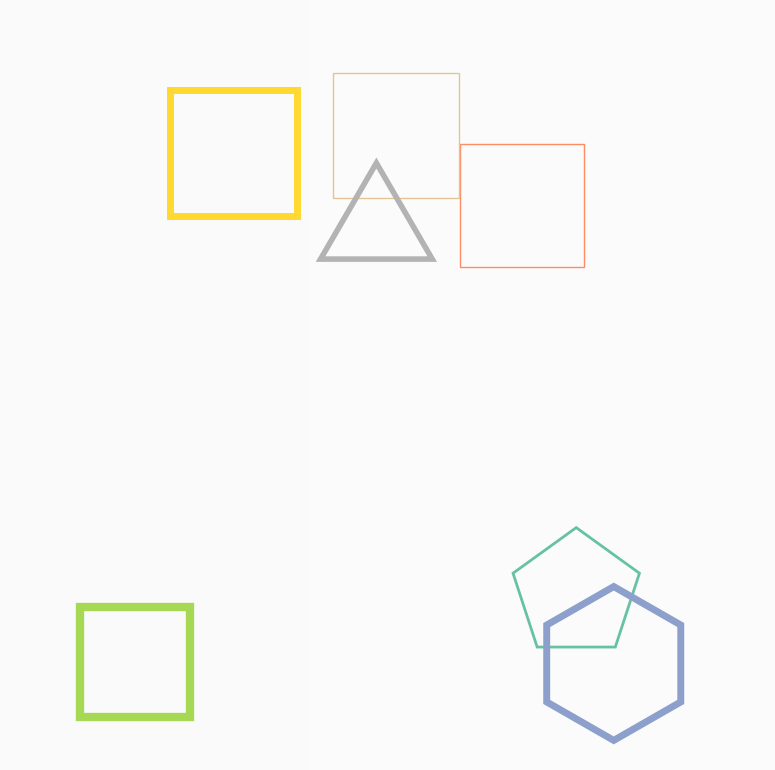[{"shape": "pentagon", "thickness": 1, "radius": 0.43, "center": [0.744, 0.229]}, {"shape": "square", "thickness": 0.5, "radius": 0.4, "center": [0.673, 0.733]}, {"shape": "hexagon", "thickness": 2.5, "radius": 0.5, "center": [0.792, 0.138]}, {"shape": "square", "thickness": 3, "radius": 0.36, "center": [0.174, 0.141]}, {"shape": "square", "thickness": 2.5, "radius": 0.41, "center": [0.301, 0.801]}, {"shape": "square", "thickness": 0.5, "radius": 0.41, "center": [0.511, 0.824]}, {"shape": "triangle", "thickness": 2, "radius": 0.42, "center": [0.486, 0.705]}]